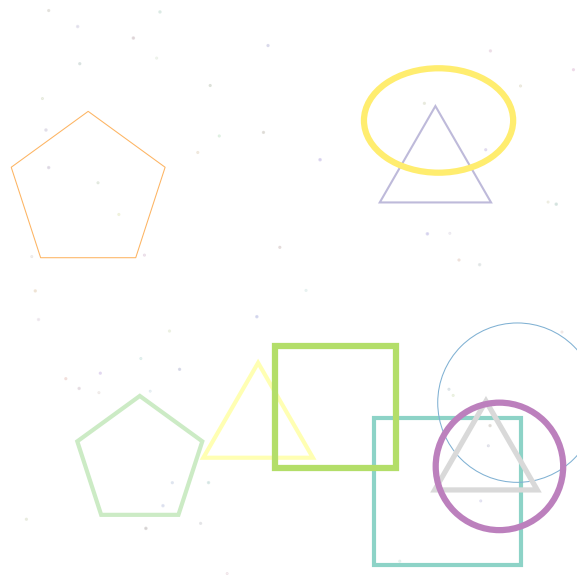[{"shape": "square", "thickness": 2, "radius": 0.64, "center": [0.774, 0.148]}, {"shape": "triangle", "thickness": 2, "radius": 0.55, "center": [0.447, 0.261]}, {"shape": "triangle", "thickness": 1, "radius": 0.56, "center": [0.754, 0.704]}, {"shape": "circle", "thickness": 0.5, "radius": 0.69, "center": [0.896, 0.302]}, {"shape": "pentagon", "thickness": 0.5, "radius": 0.7, "center": [0.153, 0.666]}, {"shape": "square", "thickness": 3, "radius": 0.53, "center": [0.581, 0.294]}, {"shape": "triangle", "thickness": 2.5, "radius": 0.51, "center": [0.842, 0.202]}, {"shape": "circle", "thickness": 3, "radius": 0.55, "center": [0.865, 0.192]}, {"shape": "pentagon", "thickness": 2, "radius": 0.57, "center": [0.242, 0.2]}, {"shape": "oval", "thickness": 3, "radius": 0.65, "center": [0.759, 0.791]}]